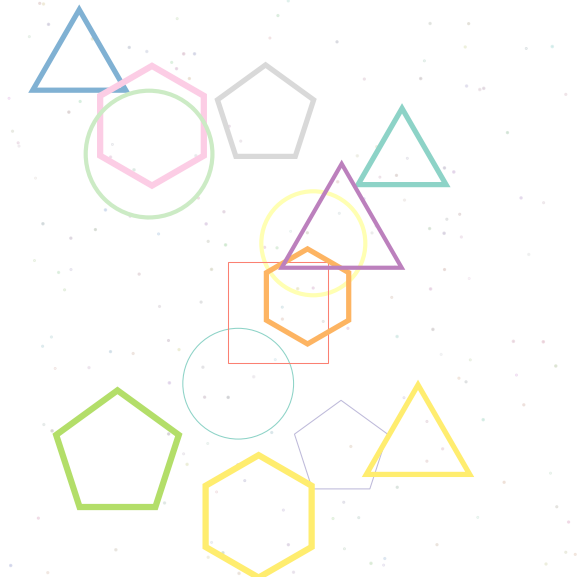[{"shape": "circle", "thickness": 0.5, "radius": 0.48, "center": [0.412, 0.335]}, {"shape": "triangle", "thickness": 2.5, "radius": 0.44, "center": [0.696, 0.723]}, {"shape": "circle", "thickness": 2, "radius": 0.45, "center": [0.543, 0.578]}, {"shape": "pentagon", "thickness": 0.5, "radius": 0.42, "center": [0.591, 0.221]}, {"shape": "square", "thickness": 0.5, "radius": 0.44, "center": [0.481, 0.458]}, {"shape": "triangle", "thickness": 2.5, "radius": 0.46, "center": [0.137, 0.889]}, {"shape": "hexagon", "thickness": 2.5, "radius": 0.41, "center": [0.533, 0.486]}, {"shape": "pentagon", "thickness": 3, "radius": 0.56, "center": [0.203, 0.212]}, {"shape": "hexagon", "thickness": 3, "radius": 0.52, "center": [0.263, 0.781]}, {"shape": "pentagon", "thickness": 2.5, "radius": 0.44, "center": [0.46, 0.799]}, {"shape": "triangle", "thickness": 2, "radius": 0.6, "center": [0.592, 0.596]}, {"shape": "circle", "thickness": 2, "radius": 0.55, "center": [0.258, 0.732]}, {"shape": "triangle", "thickness": 2.5, "radius": 0.52, "center": [0.724, 0.229]}, {"shape": "hexagon", "thickness": 3, "radius": 0.53, "center": [0.448, 0.105]}]